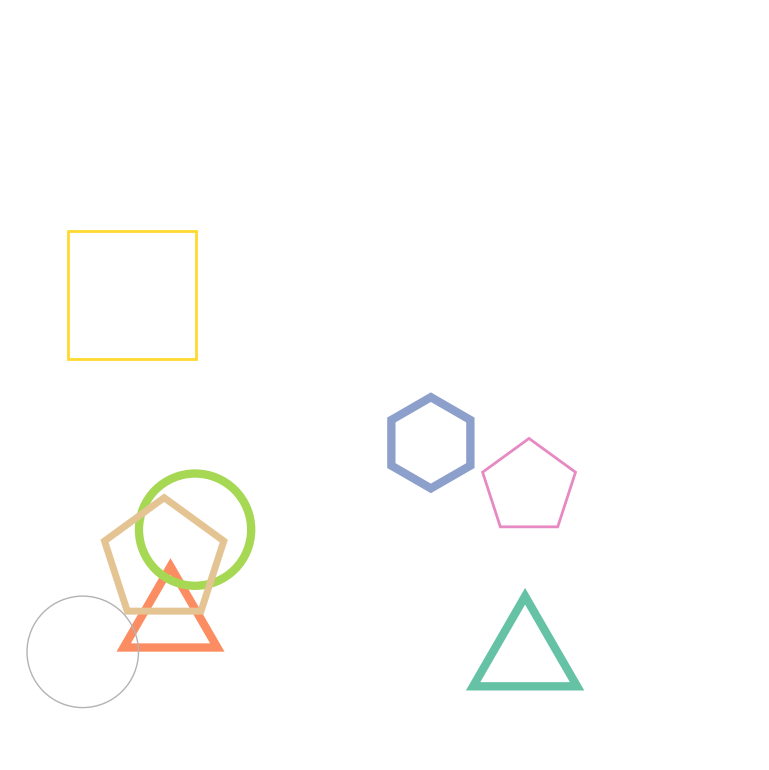[{"shape": "triangle", "thickness": 3, "radius": 0.39, "center": [0.682, 0.148]}, {"shape": "triangle", "thickness": 3, "radius": 0.35, "center": [0.221, 0.194]}, {"shape": "hexagon", "thickness": 3, "radius": 0.3, "center": [0.56, 0.425]}, {"shape": "pentagon", "thickness": 1, "radius": 0.32, "center": [0.687, 0.367]}, {"shape": "circle", "thickness": 3, "radius": 0.36, "center": [0.253, 0.312]}, {"shape": "square", "thickness": 1, "radius": 0.41, "center": [0.171, 0.617]}, {"shape": "pentagon", "thickness": 2.5, "radius": 0.41, "center": [0.213, 0.272]}, {"shape": "circle", "thickness": 0.5, "radius": 0.36, "center": [0.107, 0.153]}]